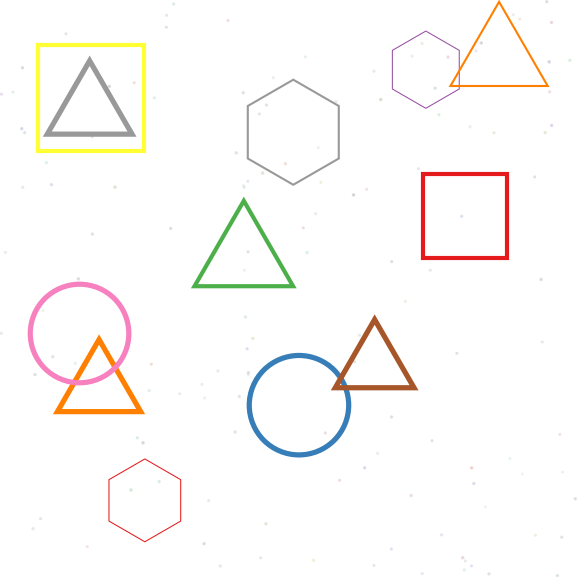[{"shape": "hexagon", "thickness": 0.5, "radius": 0.36, "center": [0.251, 0.133]}, {"shape": "square", "thickness": 2, "radius": 0.36, "center": [0.806, 0.625]}, {"shape": "circle", "thickness": 2.5, "radius": 0.43, "center": [0.518, 0.298]}, {"shape": "triangle", "thickness": 2, "radius": 0.49, "center": [0.422, 0.553]}, {"shape": "hexagon", "thickness": 0.5, "radius": 0.33, "center": [0.737, 0.878]}, {"shape": "triangle", "thickness": 2.5, "radius": 0.42, "center": [0.172, 0.328]}, {"shape": "triangle", "thickness": 1, "radius": 0.49, "center": [0.864, 0.899]}, {"shape": "square", "thickness": 2, "radius": 0.46, "center": [0.158, 0.83]}, {"shape": "triangle", "thickness": 2.5, "radius": 0.39, "center": [0.649, 0.367]}, {"shape": "circle", "thickness": 2.5, "radius": 0.43, "center": [0.138, 0.422]}, {"shape": "hexagon", "thickness": 1, "radius": 0.45, "center": [0.508, 0.77]}, {"shape": "triangle", "thickness": 2.5, "radius": 0.42, "center": [0.155, 0.809]}]